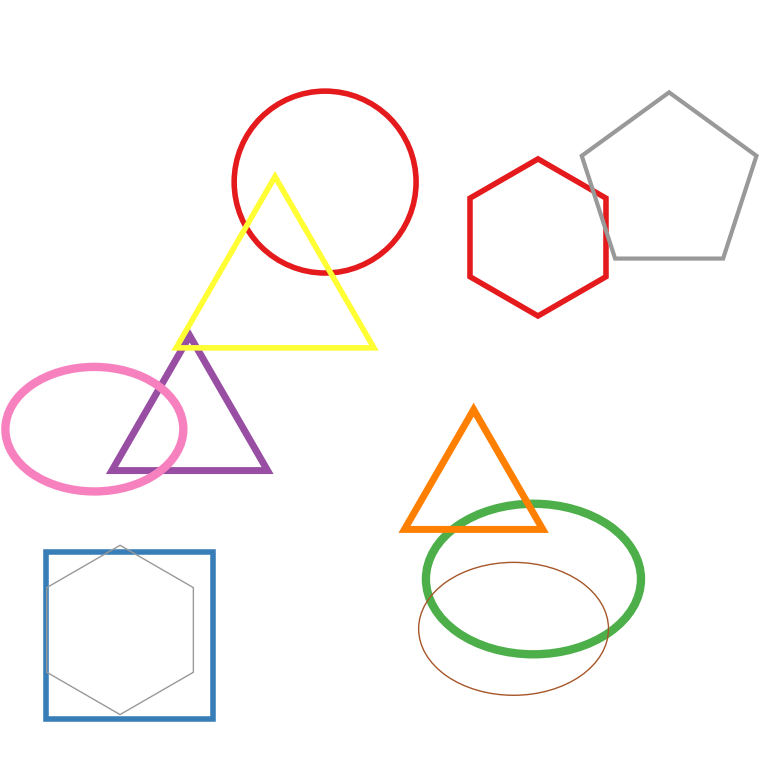[{"shape": "circle", "thickness": 2, "radius": 0.59, "center": [0.422, 0.764]}, {"shape": "hexagon", "thickness": 2, "radius": 0.51, "center": [0.699, 0.692]}, {"shape": "square", "thickness": 2, "radius": 0.54, "center": [0.168, 0.174]}, {"shape": "oval", "thickness": 3, "radius": 0.7, "center": [0.693, 0.248]}, {"shape": "triangle", "thickness": 2.5, "radius": 0.58, "center": [0.246, 0.447]}, {"shape": "triangle", "thickness": 2.5, "radius": 0.52, "center": [0.615, 0.364]}, {"shape": "triangle", "thickness": 2, "radius": 0.74, "center": [0.357, 0.622]}, {"shape": "oval", "thickness": 0.5, "radius": 0.62, "center": [0.667, 0.183]}, {"shape": "oval", "thickness": 3, "radius": 0.58, "center": [0.123, 0.443]}, {"shape": "hexagon", "thickness": 0.5, "radius": 0.55, "center": [0.156, 0.182]}, {"shape": "pentagon", "thickness": 1.5, "radius": 0.6, "center": [0.869, 0.761]}]